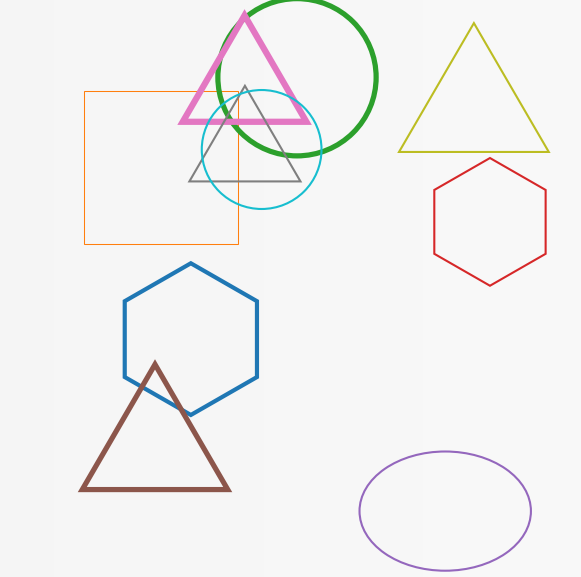[{"shape": "hexagon", "thickness": 2, "radius": 0.66, "center": [0.328, 0.412]}, {"shape": "square", "thickness": 0.5, "radius": 0.66, "center": [0.277, 0.709]}, {"shape": "circle", "thickness": 2.5, "radius": 0.68, "center": [0.511, 0.865]}, {"shape": "hexagon", "thickness": 1, "radius": 0.55, "center": [0.843, 0.615]}, {"shape": "oval", "thickness": 1, "radius": 0.74, "center": [0.766, 0.114]}, {"shape": "triangle", "thickness": 2.5, "radius": 0.72, "center": [0.267, 0.224]}, {"shape": "triangle", "thickness": 3, "radius": 0.61, "center": [0.421, 0.85]}, {"shape": "triangle", "thickness": 1, "radius": 0.55, "center": [0.421, 0.74]}, {"shape": "triangle", "thickness": 1, "radius": 0.74, "center": [0.815, 0.81]}, {"shape": "circle", "thickness": 1, "radius": 0.52, "center": [0.45, 0.74]}]